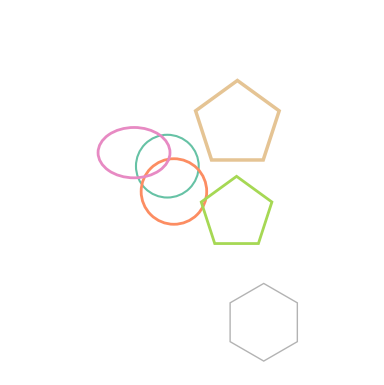[{"shape": "circle", "thickness": 1.5, "radius": 0.41, "center": [0.435, 0.568]}, {"shape": "circle", "thickness": 2, "radius": 0.43, "center": [0.452, 0.503]}, {"shape": "oval", "thickness": 2, "radius": 0.47, "center": [0.348, 0.604]}, {"shape": "pentagon", "thickness": 2, "radius": 0.48, "center": [0.614, 0.445]}, {"shape": "pentagon", "thickness": 2.5, "radius": 0.57, "center": [0.617, 0.677]}, {"shape": "hexagon", "thickness": 1, "radius": 0.5, "center": [0.685, 0.163]}]